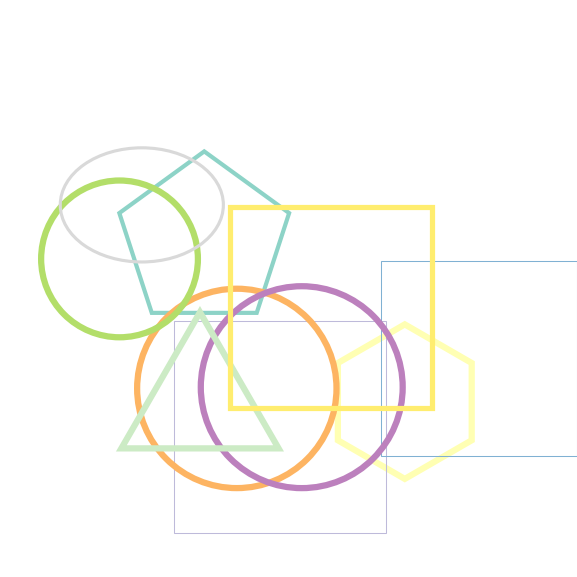[{"shape": "pentagon", "thickness": 2, "radius": 0.77, "center": [0.354, 0.582]}, {"shape": "hexagon", "thickness": 3, "radius": 0.67, "center": [0.701, 0.304]}, {"shape": "square", "thickness": 0.5, "radius": 0.92, "center": [0.485, 0.26]}, {"shape": "square", "thickness": 0.5, "radius": 0.85, "center": [0.829, 0.379]}, {"shape": "circle", "thickness": 3, "radius": 0.86, "center": [0.41, 0.327]}, {"shape": "circle", "thickness": 3, "radius": 0.68, "center": [0.207, 0.551]}, {"shape": "oval", "thickness": 1.5, "radius": 0.71, "center": [0.246, 0.644]}, {"shape": "circle", "thickness": 3, "radius": 0.87, "center": [0.522, 0.329]}, {"shape": "triangle", "thickness": 3, "radius": 0.79, "center": [0.346, 0.301]}, {"shape": "square", "thickness": 2.5, "radius": 0.87, "center": [0.573, 0.467]}]